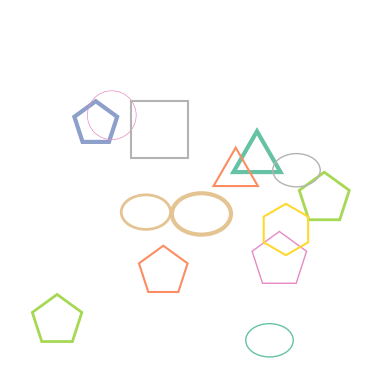[{"shape": "oval", "thickness": 1, "radius": 0.31, "center": [0.7, 0.116]}, {"shape": "triangle", "thickness": 3, "radius": 0.35, "center": [0.667, 0.588]}, {"shape": "pentagon", "thickness": 1.5, "radius": 0.33, "center": [0.424, 0.295]}, {"shape": "triangle", "thickness": 1.5, "radius": 0.33, "center": [0.612, 0.55]}, {"shape": "pentagon", "thickness": 3, "radius": 0.29, "center": [0.249, 0.679]}, {"shape": "circle", "thickness": 0.5, "radius": 0.32, "center": [0.29, 0.701]}, {"shape": "pentagon", "thickness": 1, "radius": 0.37, "center": [0.726, 0.324]}, {"shape": "pentagon", "thickness": 2, "radius": 0.34, "center": [0.148, 0.168]}, {"shape": "pentagon", "thickness": 2, "radius": 0.34, "center": [0.842, 0.484]}, {"shape": "hexagon", "thickness": 1.5, "radius": 0.33, "center": [0.743, 0.404]}, {"shape": "oval", "thickness": 3, "radius": 0.38, "center": [0.523, 0.444]}, {"shape": "oval", "thickness": 2, "radius": 0.32, "center": [0.379, 0.449]}, {"shape": "oval", "thickness": 1, "radius": 0.31, "center": [0.77, 0.558]}, {"shape": "square", "thickness": 1.5, "radius": 0.37, "center": [0.415, 0.663]}]